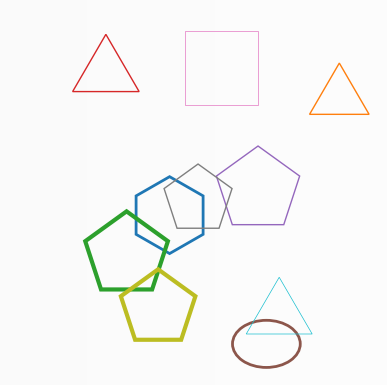[{"shape": "hexagon", "thickness": 2, "radius": 0.5, "center": [0.438, 0.441]}, {"shape": "triangle", "thickness": 1, "radius": 0.44, "center": [0.876, 0.747]}, {"shape": "pentagon", "thickness": 3, "radius": 0.56, "center": [0.327, 0.339]}, {"shape": "triangle", "thickness": 1, "radius": 0.5, "center": [0.273, 0.812]}, {"shape": "pentagon", "thickness": 1, "radius": 0.56, "center": [0.666, 0.508]}, {"shape": "oval", "thickness": 2, "radius": 0.44, "center": [0.687, 0.107]}, {"shape": "square", "thickness": 0.5, "radius": 0.47, "center": [0.571, 0.823]}, {"shape": "pentagon", "thickness": 1, "radius": 0.46, "center": [0.511, 0.482]}, {"shape": "pentagon", "thickness": 3, "radius": 0.51, "center": [0.408, 0.199]}, {"shape": "triangle", "thickness": 0.5, "radius": 0.49, "center": [0.721, 0.182]}]